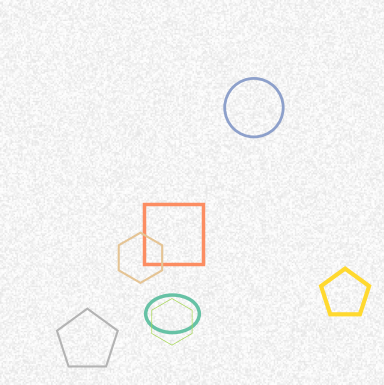[{"shape": "oval", "thickness": 2.5, "radius": 0.35, "center": [0.448, 0.185]}, {"shape": "square", "thickness": 2.5, "radius": 0.39, "center": [0.451, 0.393]}, {"shape": "circle", "thickness": 2, "radius": 0.38, "center": [0.66, 0.72]}, {"shape": "hexagon", "thickness": 0.5, "radius": 0.3, "center": [0.447, 0.164]}, {"shape": "pentagon", "thickness": 3, "radius": 0.33, "center": [0.896, 0.237]}, {"shape": "hexagon", "thickness": 1.5, "radius": 0.33, "center": [0.365, 0.33]}, {"shape": "pentagon", "thickness": 1.5, "radius": 0.42, "center": [0.227, 0.115]}]